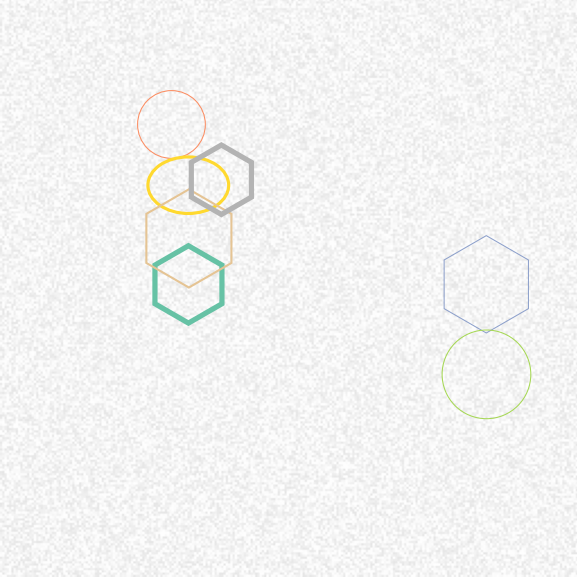[{"shape": "hexagon", "thickness": 2.5, "radius": 0.33, "center": [0.326, 0.507]}, {"shape": "circle", "thickness": 0.5, "radius": 0.29, "center": [0.297, 0.784]}, {"shape": "hexagon", "thickness": 0.5, "radius": 0.42, "center": [0.842, 0.507]}, {"shape": "circle", "thickness": 0.5, "radius": 0.38, "center": [0.842, 0.351]}, {"shape": "oval", "thickness": 1.5, "radius": 0.35, "center": [0.326, 0.678]}, {"shape": "hexagon", "thickness": 1, "radius": 0.43, "center": [0.327, 0.586]}, {"shape": "hexagon", "thickness": 2.5, "radius": 0.3, "center": [0.383, 0.688]}]